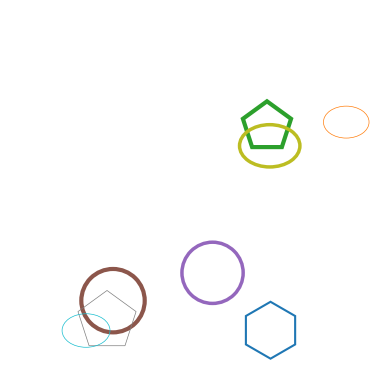[{"shape": "hexagon", "thickness": 1.5, "radius": 0.37, "center": [0.703, 0.142]}, {"shape": "oval", "thickness": 0.5, "radius": 0.3, "center": [0.899, 0.683]}, {"shape": "pentagon", "thickness": 3, "radius": 0.33, "center": [0.693, 0.671]}, {"shape": "circle", "thickness": 2.5, "radius": 0.4, "center": [0.552, 0.291]}, {"shape": "circle", "thickness": 3, "radius": 0.41, "center": [0.294, 0.219]}, {"shape": "pentagon", "thickness": 0.5, "radius": 0.4, "center": [0.278, 0.166]}, {"shape": "oval", "thickness": 2.5, "radius": 0.39, "center": [0.701, 0.621]}, {"shape": "oval", "thickness": 0.5, "radius": 0.31, "center": [0.223, 0.142]}]